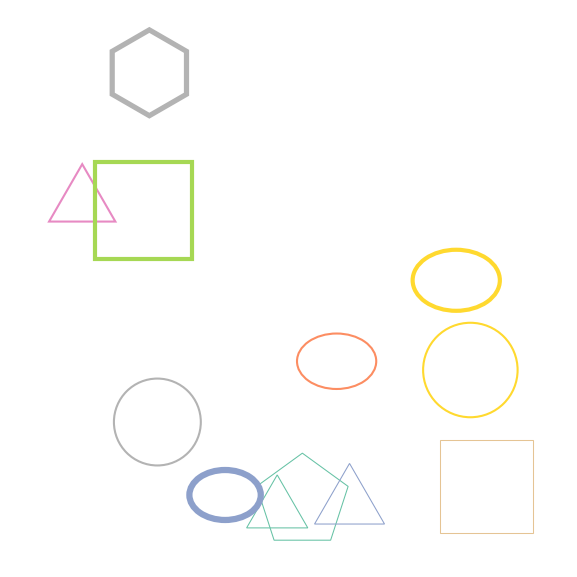[{"shape": "triangle", "thickness": 0.5, "radius": 0.31, "center": [0.48, 0.116]}, {"shape": "pentagon", "thickness": 0.5, "radius": 0.42, "center": [0.524, 0.131]}, {"shape": "oval", "thickness": 1, "radius": 0.34, "center": [0.583, 0.374]}, {"shape": "oval", "thickness": 3, "radius": 0.31, "center": [0.39, 0.142]}, {"shape": "triangle", "thickness": 0.5, "radius": 0.35, "center": [0.605, 0.127]}, {"shape": "triangle", "thickness": 1, "radius": 0.33, "center": [0.142, 0.649]}, {"shape": "square", "thickness": 2, "radius": 0.42, "center": [0.248, 0.634]}, {"shape": "oval", "thickness": 2, "radius": 0.38, "center": [0.79, 0.514]}, {"shape": "circle", "thickness": 1, "radius": 0.41, "center": [0.814, 0.358]}, {"shape": "square", "thickness": 0.5, "radius": 0.4, "center": [0.843, 0.156]}, {"shape": "circle", "thickness": 1, "radius": 0.38, "center": [0.272, 0.268]}, {"shape": "hexagon", "thickness": 2.5, "radius": 0.37, "center": [0.259, 0.873]}]